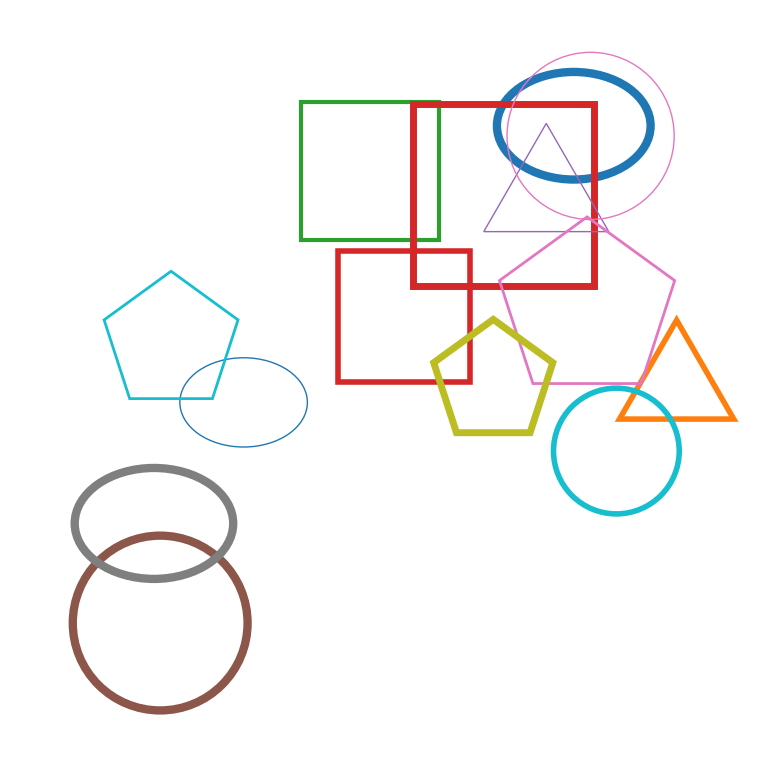[{"shape": "oval", "thickness": 3, "radius": 0.5, "center": [0.745, 0.837]}, {"shape": "oval", "thickness": 0.5, "radius": 0.41, "center": [0.316, 0.477]}, {"shape": "triangle", "thickness": 2, "radius": 0.43, "center": [0.879, 0.499]}, {"shape": "square", "thickness": 1.5, "radius": 0.45, "center": [0.481, 0.778]}, {"shape": "square", "thickness": 2, "radius": 0.43, "center": [0.525, 0.589]}, {"shape": "square", "thickness": 2.5, "radius": 0.59, "center": [0.654, 0.747]}, {"shape": "triangle", "thickness": 0.5, "radius": 0.47, "center": [0.709, 0.746]}, {"shape": "circle", "thickness": 3, "radius": 0.57, "center": [0.208, 0.191]}, {"shape": "pentagon", "thickness": 1, "radius": 0.6, "center": [0.762, 0.599]}, {"shape": "circle", "thickness": 0.5, "radius": 0.54, "center": [0.767, 0.823]}, {"shape": "oval", "thickness": 3, "radius": 0.51, "center": [0.2, 0.32]}, {"shape": "pentagon", "thickness": 2.5, "radius": 0.41, "center": [0.641, 0.504]}, {"shape": "pentagon", "thickness": 1, "radius": 0.46, "center": [0.222, 0.556]}, {"shape": "circle", "thickness": 2, "radius": 0.41, "center": [0.8, 0.414]}]